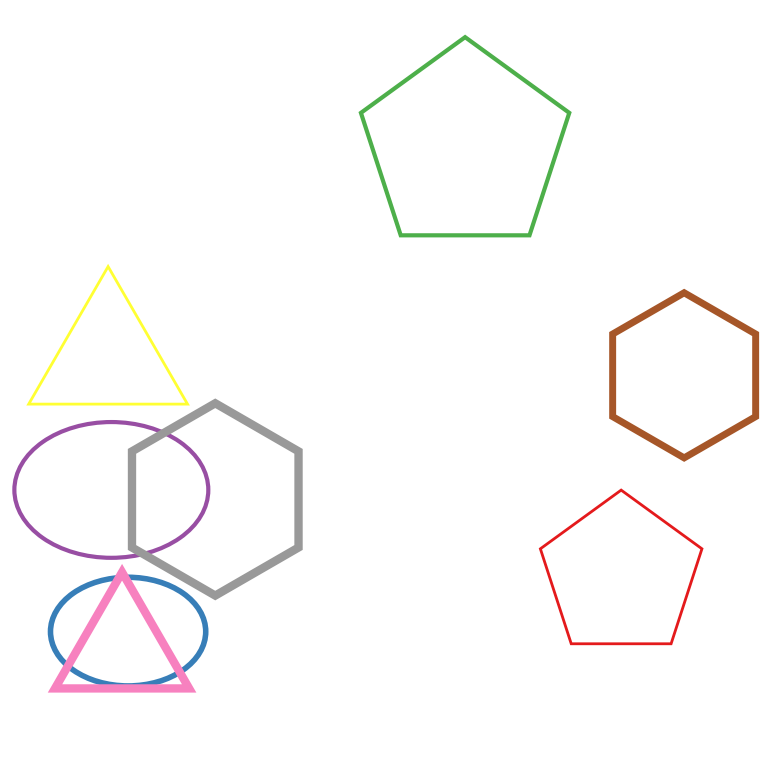[{"shape": "pentagon", "thickness": 1, "radius": 0.55, "center": [0.807, 0.253]}, {"shape": "oval", "thickness": 2, "radius": 0.5, "center": [0.166, 0.18]}, {"shape": "pentagon", "thickness": 1.5, "radius": 0.71, "center": [0.604, 0.809]}, {"shape": "oval", "thickness": 1.5, "radius": 0.63, "center": [0.145, 0.364]}, {"shape": "triangle", "thickness": 1, "radius": 0.6, "center": [0.14, 0.535]}, {"shape": "hexagon", "thickness": 2.5, "radius": 0.54, "center": [0.889, 0.513]}, {"shape": "triangle", "thickness": 3, "radius": 0.5, "center": [0.159, 0.156]}, {"shape": "hexagon", "thickness": 3, "radius": 0.62, "center": [0.28, 0.351]}]